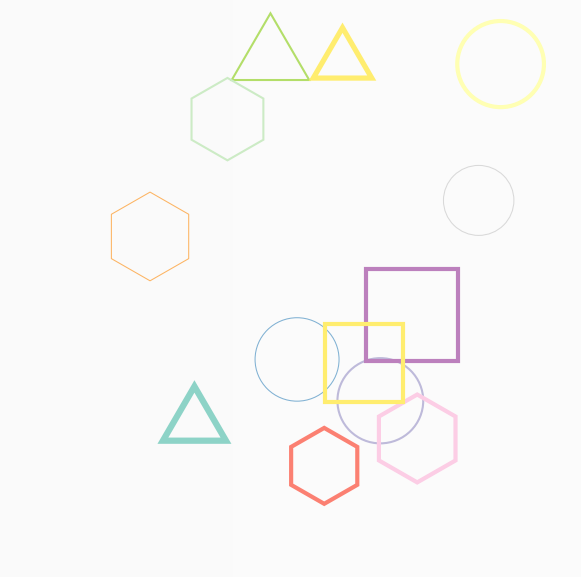[{"shape": "triangle", "thickness": 3, "radius": 0.31, "center": [0.335, 0.267]}, {"shape": "circle", "thickness": 2, "radius": 0.37, "center": [0.861, 0.888]}, {"shape": "circle", "thickness": 1, "radius": 0.37, "center": [0.654, 0.305]}, {"shape": "hexagon", "thickness": 2, "radius": 0.33, "center": [0.558, 0.192]}, {"shape": "circle", "thickness": 0.5, "radius": 0.36, "center": [0.511, 0.377]}, {"shape": "hexagon", "thickness": 0.5, "radius": 0.38, "center": [0.258, 0.59]}, {"shape": "triangle", "thickness": 1, "radius": 0.38, "center": [0.465, 0.899]}, {"shape": "hexagon", "thickness": 2, "radius": 0.38, "center": [0.718, 0.24]}, {"shape": "circle", "thickness": 0.5, "radius": 0.3, "center": [0.824, 0.652]}, {"shape": "square", "thickness": 2, "radius": 0.4, "center": [0.708, 0.453]}, {"shape": "hexagon", "thickness": 1, "radius": 0.36, "center": [0.391, 0.793]}, {"shape": "square", "thickness": 2, "radius": 0.34, "center": [0.626, 0.371]}, {"shape": "triangle", "thickness": 2.5, "radius": 0.29, "center": [0.589, 0.893]}]